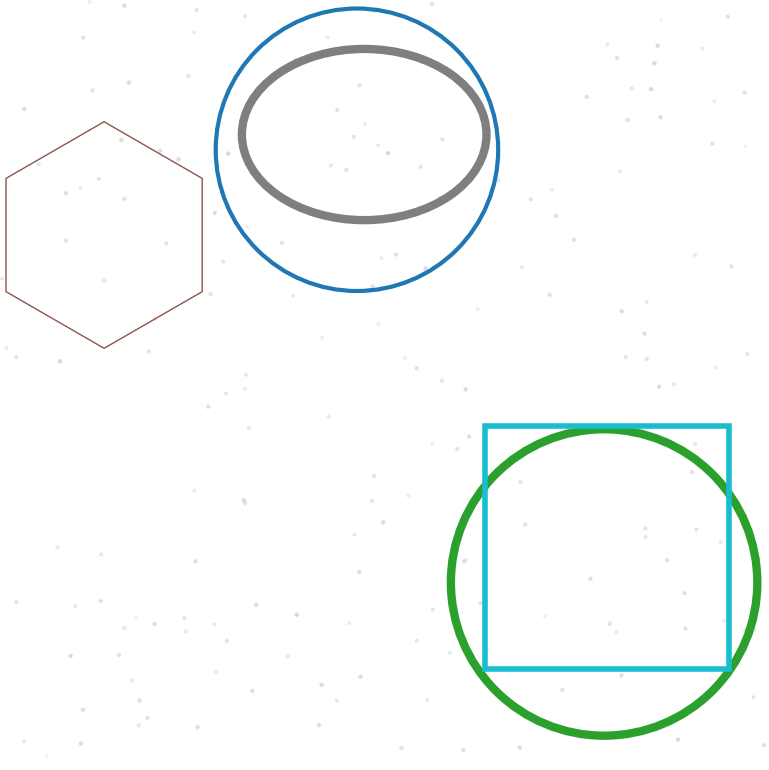[{"shape": "circle", "thickness": 1.5, "radius": 0.92, "center": [0.464, 0.806]}, {"shape": "circle", "thickness": 3, "radius": 0.99, "center": [0.785, 0.244]}, {"shape": "hexagon", "thickness": 0.5, "radius": 0.74, "center": [0.135, 0.695]}, {"shape": "oval", "thickness": 3, "radius": 0.79, "center": [0.473, 0.825]}, {"shape": "square", "thickness": 2, "radius": 0.79, "center": [0.788, 0.289]}]